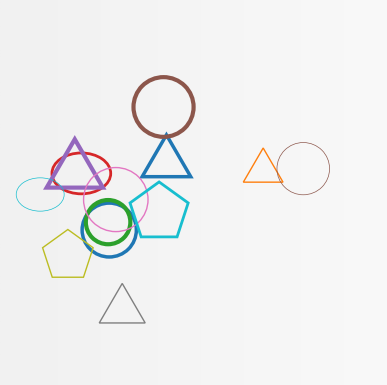[{"shape": "circle", "thickness": 2.5, "radius": 0.35, "center": [0.282, 0.403]}, {"shape": "triangle", "thickness": 2.5, "radius": 0.36, "center": [0.43, 0.577]}, {"shape": "triangle", "thickness": 1, "radius": 0.3, "center": [0.679, 0.556]}, {"shape": "circle", "thickness": 3, "radius": 0.29, "center": [0.279, 0.423]}, {"shape": "oval", "thickness": 2, "radius": 0.38, "center": [0.21, 0.55]}, {"shape": "triangle", "thickness": 3, "radius": 0.42, "center": [0.193, 0.555]}, {"shape": "circle", "thickness": 0.5, "radius": 0.34, "center": [0.783, 0.562]}, {"shape": "circle", "thickness": 3, "radius": 0.39, "center": [0.422, 0.722]}, {"shape": "circle", "thickness": 1, "radius": 0.42, "center": [0.299, 0.482]}, {"shape": "triangle", "thickness": 1, "radius": 0.34, "center": [0.315, 0.195]}, {"shape": "pentagon", "thickness": 1, "radius": 0.34, "center": [0.175, 0.335]}, {"shape": "pentagon", "thickness": 2, "radius": 0.39, "center": [0.411, 0.449]}, {"shape": "oval", "thickness": 0.5, "radius": 0.31, "center": [0.104, 0.495]}]